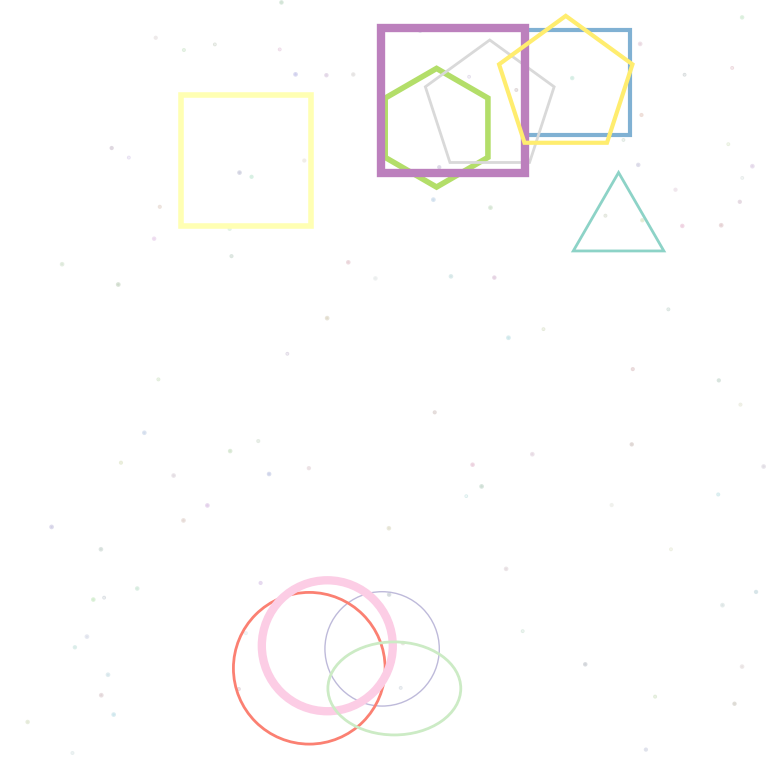[{"shape": "triangle", "thickness": 1, "radius": 0.34, "center": [0.803, 0.708]}, {"shape": "square", "thickness": 2, "radius": 0.42, "center": [0.32, 0.791]}, {"shape": "circle", "thickness": 0.5, "radius": 0.37, "center": [0.496, 0.157]}, {"shape": "circle", "thickness": 1, "radius": 0.49, "center": [0.402, 0.132]}, {"shape": "square", "thickness": 1.5, "radius": 0.34, "center": [0.751, 0.893]}, {"shape": "hexagon", "thickness": 2, "radius": 0.39, "center": [0.567, 0.834]}, {"shape": "circle", "thickness": 3, "radius": 0.43, "center": [0.425, 0.161]}, {"shape": "pentagon", "thickness": 1, "radius": 0.44, "center": [0.636, 0.86]}, {"shape": "square", "thickness": 3, "radius": 0.47, "center": [0.589, 0.87]}, {"shape": "oval", "thickness": 1, "radius": 0.43, "center": [0.512, 0.106]}, {"shape": "pentagon", "thickness": 1.5, "radius": 0.46, "center": [0.735, 0.888]}]